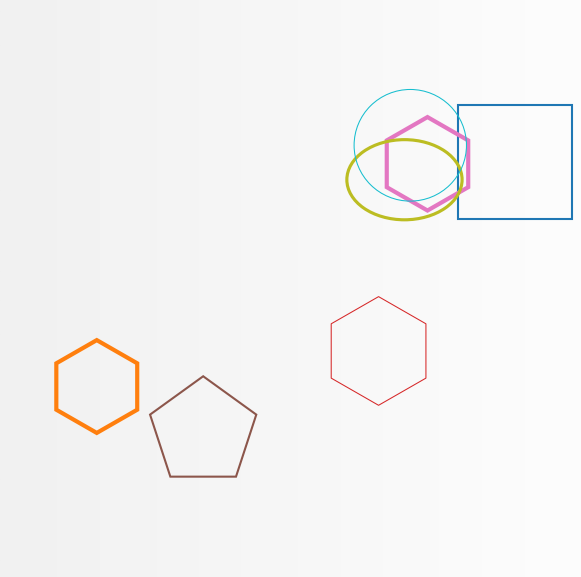[{"shape": "square", "thickness": 1, "radius": 0.49, "center": [0.886, 0.719]}, {"shape": "hexagon", "thickness": 2, "radius": 0.4, "center": [0.166, 0.33]}, {"shape": "hexagon", "thickness": 0.5, "radius": 0.47, "center": [0.651, 0.391]}, {"shape": "pentagon", "thickness": 1, "radius": 0.48, "center": [0.35, 0.252]}, {"shape": "hexagon", "thickness": 2, "radius": 0.4, "center": [0.735, 0.715]}, {"shape": "oval", "thickness": 1.5, "radius": 0.5, "center": [0.696, 0.688]}, {"shape": "circle", "thickness": 0.5, "radius": 0.48, "center": [0.706, 0.748]}]